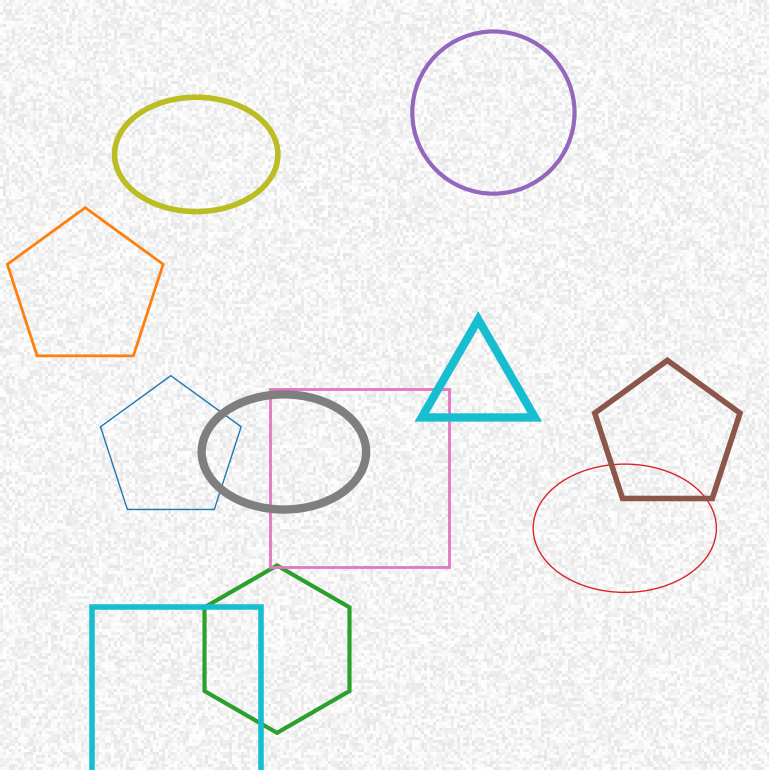[{"shape": "pentagon", "thickness": 0.5, "radius": 0.48, "center": [0.222, 0.416]}, {"shape": "pentagon", "thickness": 1, "radius": 0.53, "center": [0.111, 0.624]}, {"shape": "hexagon", "thickness": 1.5, "radius": 0.54, "center": [0.36, 0.157]}, {"shape": "oval", "thickness": 0.5, "radius": 0.59, "center": [0.811, 0.314]}, {"shape": "circle", "thickness": 1.5, "radius": 0.53, "center": [0.641, 0.854]}, {"shape": "pentagon", "thickness": 2, "radius": 0.5, "center": [0.867, 0.433]}, {"shape": "square", "thickness": 1, "radius": 0.58, "center": [0.467, 0.379]}, {"shape": "oval", "thickness": 3, "radius": 0.53, "center": [0.369, 0.413]}, {"shape": "oval", "thickness": 2, "radius": 0.53, "center": [0.255, 0.799]}, {"shape": "square", "thickness": 2, "radius": 0.55, "center": [0.229, 0.102]}, {"shape": "triangle", "thickness": 3, "radius": 0.42, "center": [0.621, 0.5]}]